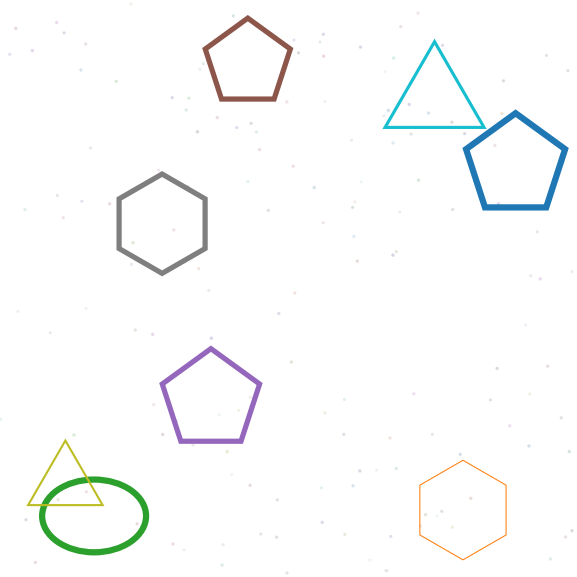[{"shape": "pentagon", "thickness": 3, "radius": 0.45, "center": [0.893, 0.713]}, {"shape": "hexagon", "thickness": 0.5, "radius": 0.43, "center": [0.802, 0.116]}, {"shape": "oval", "thickness": 3, "radius": 0.45, "center": [0.163, 0.106]}, {"shape": "pentagon", "thickness": 2.5, "radius": 0.44, "center": [0.365, 0.307]}, {"shape": "pentagon", "thickness": 2.5, "radius": 0.39, "center": [0.429, 0.89]}, {"shape": "hexagon", "thickness": 2.5, "radius": 0.43, "center": [0.281, 0.612]}, {"shape": "triangle", "thickness": 1, "radius": 0.37, "center": [0.113, 0.162]}, {"shape": "triangle", "thickness": 1.5, "radius": 0.49, "center": [0.752, 0.828]}]